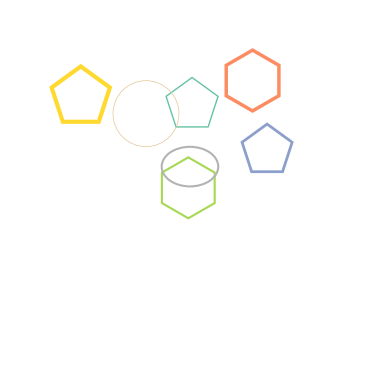[{"shape": "pentagon", "thickness": 1, "radius": 0.35, "center": [0.499, 0.728]}, {"shape": "hexagon", "thickness": 2.5, "radius": 0.39, "center": [0.656, 0.791]}, {"shape": "pentagon", "thickness": 2, "radius": 0.34, "center": [0.694, 0.609]}, {"shape": "hexagon", "thickness": 1.5, "radius": 0.4, "center": [0.489, 0.512]}, {"shape": "pentagon", "thickness": 3, "radius": 0.4, "center": [0.21, 0.748]}, {"shape": "circle", "thickness": 0.5, "radius": 0.43, "center": [0.379, 0.705]}, {"shape": "oval", "thickness": 1.5, "radius": 0.37, "center": [0.493, 0.567]}]